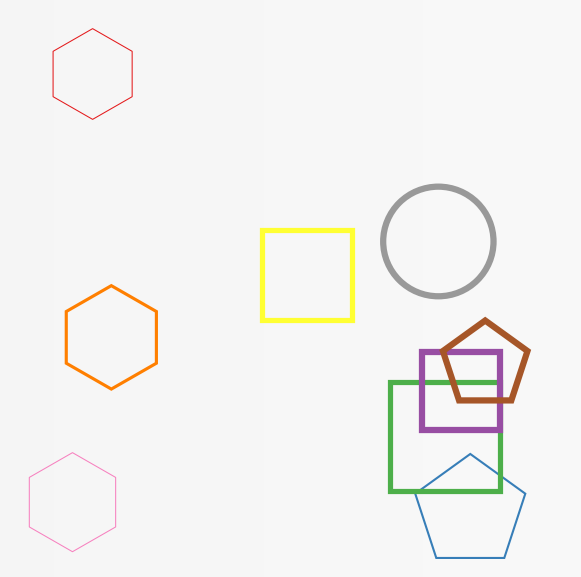[{"shape": "hexagon", "thickness": 0.5, "radius": 0.39, "center": [0.159, 0.871]}, {"shape": "pentagon", "thickness": 1, "radius": 0.5, "center": [0.809, 0.114]}, {"shape": "square", "thickness": 2.5, "radius": 0.47, "center": [0.766, 0.244]}, {"shape": "square", "thickness": 3, "radius": 0.33, "center": [0.793, 0.322]}, {"shape": "hexagon", "thickness": 1.5, "radius": 0.45, "center": [0.192, 0.415]}, {"shape": "square", "thickness": 2.5, "radius": 0.39, "center": [0.528, 0.523]}, {"shape": "pentagon", "thickness": 3, "radius": 0.38, "center": [0.835, 0.368]}, {"shape": "hexagon", "thickness": 0.5, "radius": 0.43, "center": [0.125, 0.13]}, {"shape": "circle", "thickness": 3, "radius": 0.47, "center": [0.754, 0.581]}]